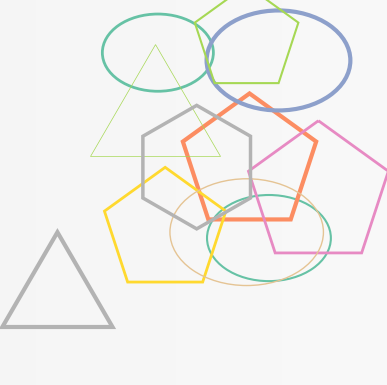[{"shape": "oval", "thickness": 2, "radius": 0.72, "center": [0.407, 0.863]}, {"shape": "oval", "thickness": 1.5, "radius": 0.8, "center": [0.694, 0.382]}, {"shape": "pentagon", "thickness": 3, "radius": 0.9, "center": [0.644, 0.576]}, {"shape": "oval", "thickness": 3, "radius": 0.93, "center": [0.719, 0.843]}, {"shape": "pentagon", "thickness": 2, "radius": 0.95, "center": [0.822, 0.497]}, {"shape": "triangle", "thickness": 0.5, "radius": 0.97, "center": [0.401, 0.69]}, {"shape": "pentagon", "thickness": 1.5, "radius": 0.7, "center": [0.636, 0.898]}, {"shape": "pentagon", "thickness": 2, "radius": 0.82, "center": [0.426, 0.401]}, {"shape": "oval", "thickness": 1, "radius": 0.99, "center": [0.637, 0.397]}, {"shape": "hexagon", "thickness": 2.5, "radius": 0.8, "center": [0.508, 0.566]}, {"shape": "triangle", "thickness": 3, "radius": 0.82, "center": [0.148, 0.233]}]